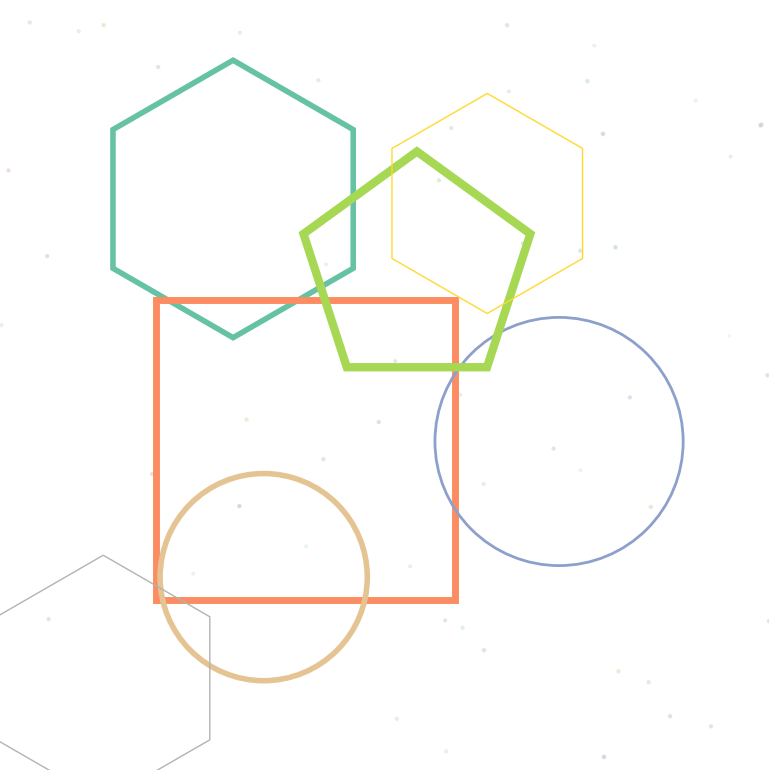[{"shape": "hexagon", "thickness": 2, "radius": 0.9, "center": [0.303, 0.742]}, {"shape": "square", "thickness": 2.5, "radius": 0.97, "center": [0.396, 0.415]}, {"shape": "circle", "thickness": 1, "radius": 0.81, "center": [0.726, 0.427]}, {"shape": "pentagon", "thickness": 3, "radius": 0.77, "center": [0.541, 0.648]}, {"shape": "hexagon", "thickness": 0.5, "radius": 0.71, "center": [0.633, 0.736]}, {"shape": "circle", "thickness": 2, "radius": 0.67, "center": [0.342, 0.25]}, {"shape": "hexagon", "thickness": 0.5, "radius": 0.8, "center": [0.134, 0.119]}]